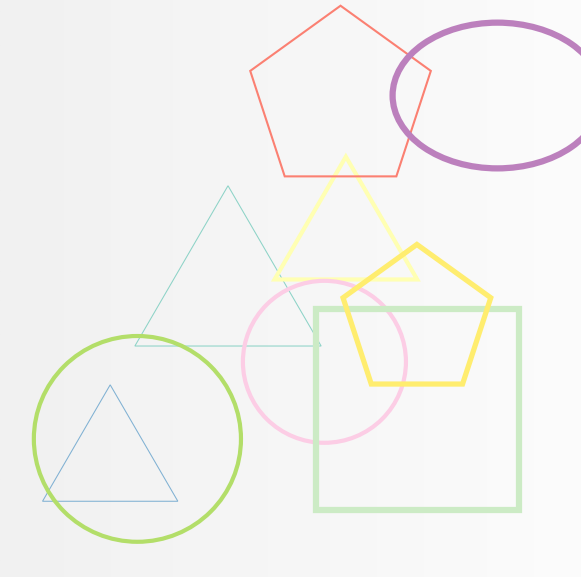[{"shape": "triangle", "thickness": 0.5, "radius": 0.93, "center": [0.392, 0.492]}, {"shape": "triangle", "thickness": 2, "radius": 0.71, "center": [0.595, 0.586]}, {"shape": "pentagon", "thickness": 1, "radius": 0.82, "center": [0.586, 0.826]}, {"shape": "triangle", "thickness": 0.5, "radius": 0.67, "center": [0.19, 0.198]}, {"shape": "circle", "thickness": 2, "radius": 0.89, "center": [0.236, 0.239]}, {"shape": "circle", "thickness": 2, "radius": 0.7, "center": [0.558, 0.373]}, {"shape": "oval", "thickness": 3, "radius": 0.9, "center": [0.856, 0.834]}, {"shape": "square", "thickness": 3, "radius": 0.87, "center": [0.719, 0.29]}, {"shape": "pentagon", "thickness": 2.5, "radius": 0.67, "center": [0.717, 0.442]}]